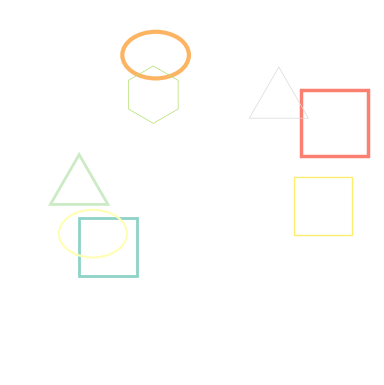[{"shape": "square", "thickness": 2, "radius": 0.38, "center": [0.279, 0.359]}, {"shape": "oval", "thickness": 1.5, "radius": 0.44, "center": [0.241, 0.393]}, {"shape": "square", "thickness": 2.5, "radius": 0.43, "center": [0.869, 0.68]}, {"shape": "oval", "thickness": 3, "radius": 0.43, "center": [0.404, 0.857]}, {"shape": "hexagon", "thickness": 0.5, "radius": 0.37, "center": [0.398, 0.754]}, {"shape": "triangle", "thickness": 0.5, "radius": 0.44, "center": [0.724, 0.737]}, {"shape": "triangle", "thickness": 2, "radius": 0.43, "center": [0.206, 0.512]}, {"shape": "square", "thickness": 1, "radius": 0.38, "center": [0.838, 0.465]}]